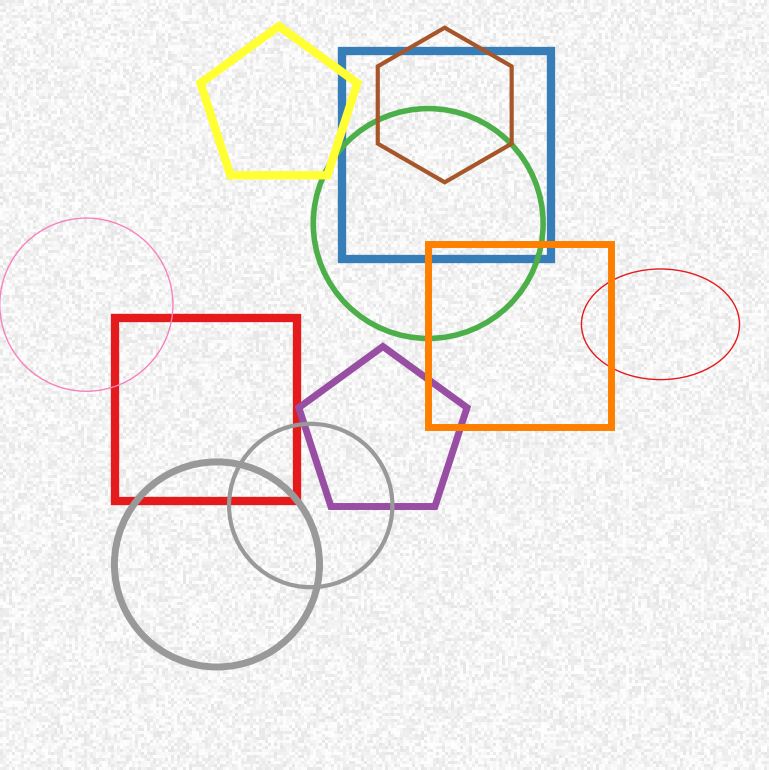[{"shape": "oval", "thickness": 0.5, "radius": 0.51, "center": [0.858, 0.579]}, {"shape": "square", "thickness": 3, "radius": 0.59, "center": [0.267, 0.468]}, {"shape": "square", "thickness": 3, "radius": 0.68, "center": [0.58, 0.798]}, {"shape": "circle", "thickness": 2, "radius": 0.75, "center": [0.556, 0.71]}, {"shape": "pentagon", "thickness": 2.5, "radius": 0.57, "center": [0.497, 0.435]}, {"shape": "square", "thickness": 2.5, "radius": 0.59, "center": [0.674, 0.564]}, {"shape": "pentagon", "thickness": 3, "radius": 0.54, "center": [0.362, 0.859]}, {"shape": "hexagon", "thickness": 1.5, "radius": 0.5, "center": [0.578, 0.864]}, {"shape": "circle", "thickness": 0.5, "radius": 0.56, "center": [0.112, 0.604]}, {"shape": "circle", "thickness": 1.5, "radius": 0.53, "center": [0.404, 0.343]}, {"shape": "circle", "thickness": 2.5, "radius": 0.67, "center": [0.282, 0.267]}]